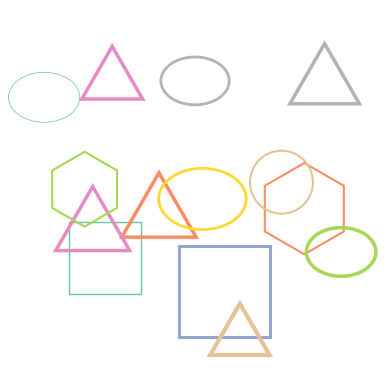[{"shape": "oval", "thickness": 0.5, "radius": 0.46, "center": [0.115, 0.747]}, {"shape": "square", "thickness": 1, "radius": 0.47, "center": [0.273, 0.33]}, {"shape": "triangle", "thickness": 2.5, "radius": 0.56, "center": [0.413, 0.44]}, {"shape": "hexagon", "thickness": 1.5, "radius": 0.59, "center": [0.79, 0.458]}, {"shape": "square", "thickness": 2, "radius": 0.59, "center": [0.583, 0.244]}, {"shape": "triangle", "thickness": 2.5, "radius": 0.46, "center": [0.291, 0.788]}, {"shape": "triangle", "thickness": 2.5, "radius": 0.55, "center": [0.241, 0.405]}, {"shape": "hexagon", "thickness": 1.5, "radius": 0.49, "center": [0.22, 0.509]}, {"shape": "oval", "thickness": 2.5, "radius": 0.45, "center": [0.886, 0.346]}, {"shape": "oval", "thickness": 2, "radius": 0.57, "center": [0.526, 0.483]}, {"shape": "circle", "thickness": 1.5, "radius": 0.41, "center": [0.731, 0.527]}, {"shape": "triangle", "thickness": 3, "radius": 0.45, "center": [0.623, 0.122]}, {"shape": "triangle", "thickness": 2.5, "radius": 0.52, "center": [0.843, 0.783]}, {"shape": "oval", "thickness": 2, "radius": 0.44, "center": [0.507, 0.79]}]